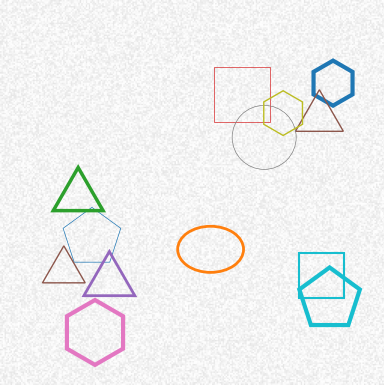[{"shape": "hexagon", "thickness": 3, "radius": 0.29, "center": [0.865, 0.784]}, {"shape": "pentagon", "thickness": 0.5, "radius": 0.39, "center": [0.239, 0.383]}, {"shape": "oval", "thickness": 2, "radius": 0.43, "center": [0.547, 0.352]}, {"shape": "triangle", "thickness": 2.5, "radius": 0.37, "center": [0.203, 0.49]}, {"shape": "square", "thickness": 0.5, "radius": 0.36, "center": [0.628, 0.754]}, {"shape": "triangle", "thickness": 2, "radius": 0.38, "center": [0.284, 0.27]}, {"shape": "triangle", "thickness": 1, "radius": 0.36, "center": [0.83, 0.695]}, {"shape": "triangle", "thickness": 1, "radius": 0.32, "center": [0.166, 0.297]}, {"shape": "hexagon", "thickness": 3, "radius": 0.42, "center": [0.247, 0.137]}, {"shape": "circle", "thickness": 0.5, "radius": 0.42, "center": [0.686, 0.643]}, {"shape": "hexagon", "thickness": 1, "radius": 0.29, "center": [0.735, 0.706]}, {"shape": "pentagon", "thickness": 3, "radius": 0.41, "center": [0.856, 0.223]}, {"shape": "square", "thickness": 1.5, "radius": 0.3, "center": [0.836, 0.285]}]